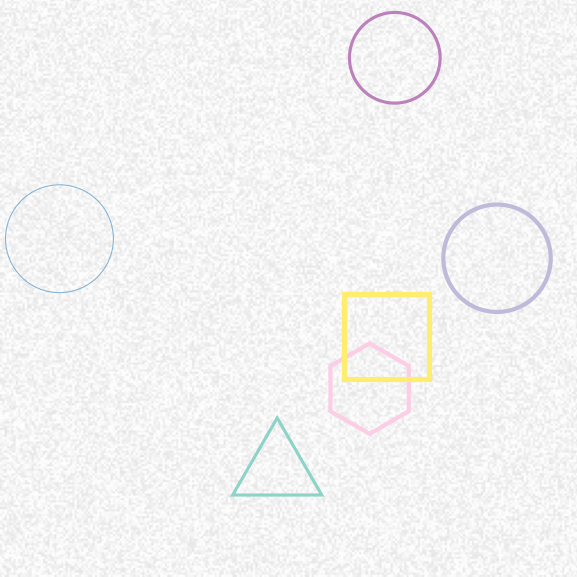[{"shape": "triangle", "thickness": 1.5, "radius": 0.45, "center": [0.48, 0.186]}, {"shape": "circle", "thickness": 2, "radius": 0.46, "center": [0.861, 0.552]}, {"shape": "circle", "thickness": 0.5, "radius": 0.47, "center": [0.103, 0.586]}, {"shape": "hexagon", "thickness": 2, "radius": 0.39, "center": [0.64, 0.326]}, {"shape": "circle", "thickness": 1.5, "radius": 0.39, "center": [0.684, 0.899]}, {"shape": "square", "thickness": 2.5, "radius": 0.37, "center": [0.669, 0.416]}]